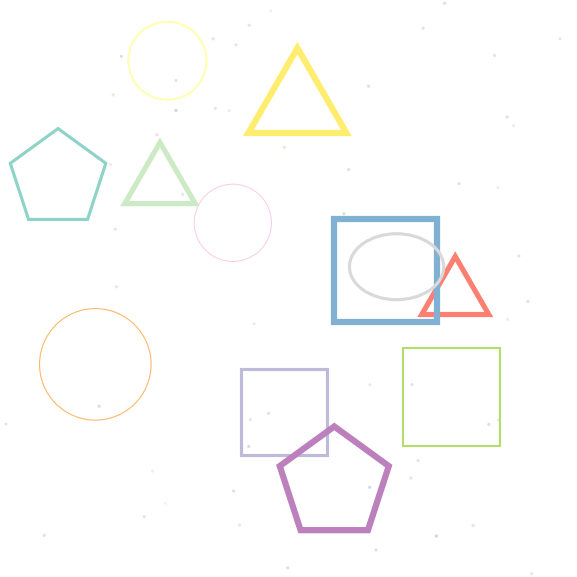[{"shape": "pentagon", "thickness": 1.5, "radius": 0.43, "center": [0.101, 0.69]}, {"shape": "circle", "thickness": 1, "radius": 0.34, "center": [0.29, 0.894]}, {"shape": "square", "thickness": 1.5, "radius": 0.37, "center": [0.491, 0.286]}, {"shape": "triangle", "thickness": 2.5, "radius": 0.34, "center": [0.788, 0.488]}, {"shape": "square", "thickness": 3, "radius": 0.45, "center": [0.668, 0.531]}, {"shape": "circle", "thickness": 0.5, "radius": 0.48, "center": [0.165, 0.368]}, {"shape": "square", "thickness": 1, "radius": 0.42, "center": [0.782, 0.311]}, {"shape": "circle", "thickness": 0.5, "radius": 0.33, "center": [0.403, 0.613]}, {"shape": "oval", "thickness": 1.5, "radius": 0.41, "center": [0.687, 0.537]}, {"shape": "pentagon", "thickness": 3, "radius": 0.5, "center": [0.579, 0.161]}, {"shape": "triangle", "thickness": 2.5, "radius": 0.35, "center": [0.277, 0.682]}, {"shape": "triangle", "thickness": 3, "radius": 0.49, "center": [0.515, 0.818]}]